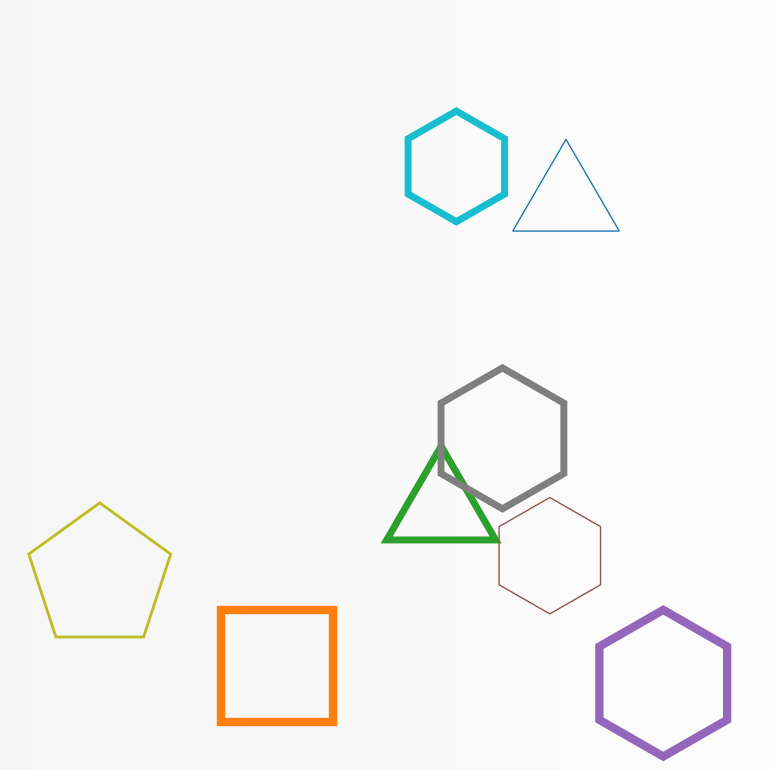[{"shape": "triangle", "thickness": 0.5, "radius": 0.4, "center": [0.73, 0.74]}, {"shape": "square", "thickness": 3, "radius": 0.36, "center": [0.357, 0.135]}, {"shape": "triangle", "thickness": 2.5, "radius": 0.41, "center": [0.569, 0.339]}, {"shape": "hexagon", "thickness": 3, "radius": 0.48, "center": [0.856, 0.113]}, {"shape": "hexagon", "thickness": 0.5, "radius": 0.38, "center": [0.709, 0.278]}, {"shape": "hexagon", "thickness": 2.5, "radius": 0.46, "center": [0.648, 0.431]}, {"shape": "pentagon", "thickness": 1, "radius": 0.48, "center": [0.129, 0.251]}, {"shape": "hexagon", "thickness": 2.5, "radius": 0.36, "center": [0.589, 0.784]}]